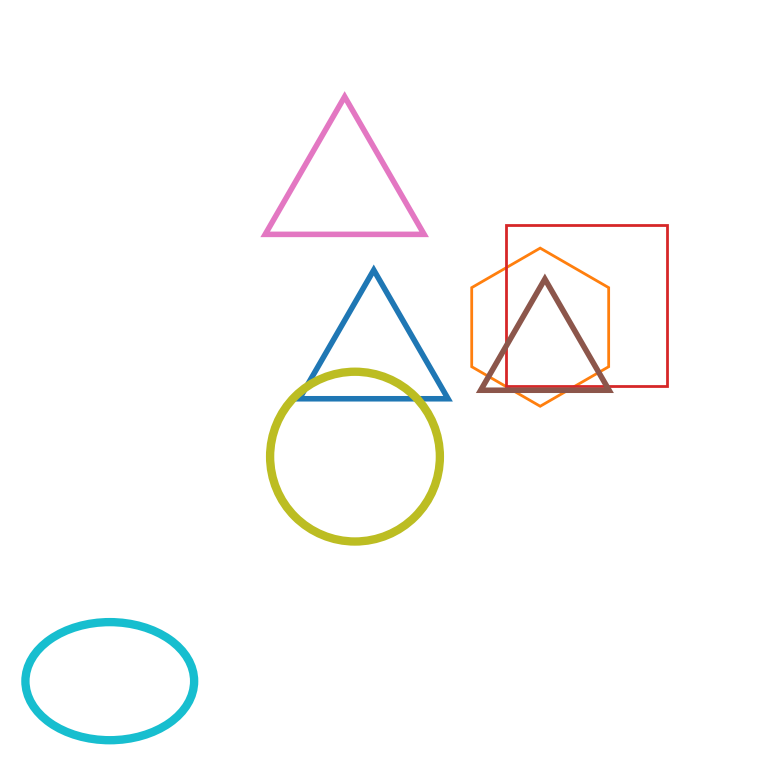[{"shape": "triangle", "thickness": 2, "radius": 0.56, "center": [0.485, 0.538]}, {"shape": "hexagon", "thickness": 1, "radius": 0.51, "center": [0.702, 0.575]}, {"shape": "square", "thickness": 1, "radius": 0.52, "center": [0.761, 0.603]}, {"shape": "triangle", "thickness": 2, "radius": 0.48, "center": [0.708, 0.541]}, {"shape": "triangle", "thickness": 2, "radius": 0.6, "center": [0.448, 0.755]}, {"shape": "circle", "thickness": 3, "radius": 0.55, "center": [0.461, 0.407]}, {"shape": "oval", "thickness": 3, "radius": 0.55, "center": [0.143, 0.115]}]